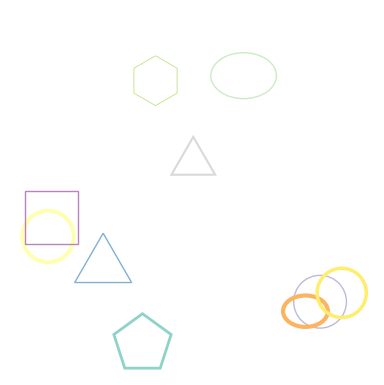[{"shape": "pentagon", "thickness": 2, "radius": 0.39, "center": [0.37, 0.107]}, {"shape": "circle", "thickness": 3, "radius": 0.33, "center": [0.125, 0.386]}, {"shape": "circle", "thickness": 1, "radius": 0.34, "center": [0.831, 0.216]}, {"shape": "triangle", "thickness": 1, "radius": 0.43, "center": [0.268, 0.309]}, {"shape": "oval", "thickness": 3, "radius": 0.29, "center": [0.793, 0.192]}, {"shape": "hexagon", "thickness": 0.5, "radius": 0.32, "center": [0.404, 0.79]}, {"shape": "triangle", "thickness": 1.5, "radius": 0.33, "center": [0.502, 0.579]}, {"shape": "square", "thickness": 1, "radius": 0.34, "center": [0.134, 0.435]}, {"shape": "oval", "thickness": 1, "radius": 0.43, "center": [0.633, 0.803]}, {"shape": "circle", "thickness": 2.5, "radius": 0.32, "center": [0.888, 0.239]}]